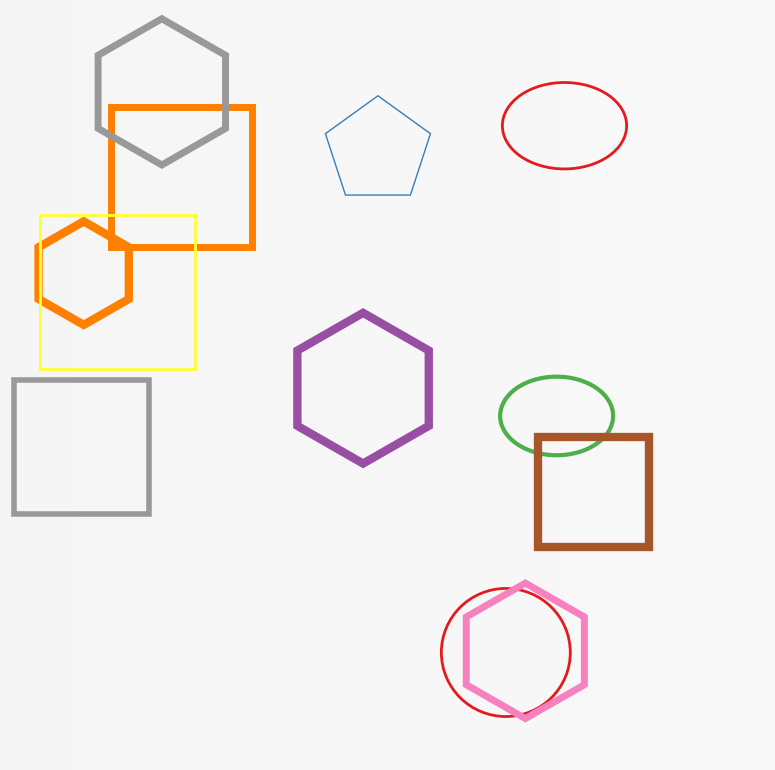[{"shape": "circle", "thickness": 1, "radius": 0.42, "center": [0.653, 0.153]}, {"shape": "oval", "thickness": 1, "radius": 0.4, "center": [0.728, 0.837]}, {"shape": "pentagon", "thickness": 0.5, "radius": 0.36, "center": [0.488, 0.804]}, {"shape": "oval", "thickness": 1.5, "radius": 0.36, "center": [0.718, 0.46]}, {"shape": "hexagon", "thickness": 3, "radius": 0.49, "center": [0.468, 0.496]}, {"shape": "square", "thickness": 2.5, "radius": 0.45, "center": [0.234, 0.77]}, {"shape": "hexagon", "thickness": 3, "radius": 0.34, "center": [0.108, 0.645]}, {"shape": "square", "thickness": 1, "radius": 0.5, "center": [0.151, 0.62]}, {"shape": "square", "thickness": 3, "radius": 0.36, "center": [0.766, 0.361]}, {"shape": "hexagon", "thickness": 2.5, "radius": 0.44, "center": [0.678, 0.155]}, {"shape": "hexagon", "thickness": 2.5, "radius": 0.47, "center": [0.209, 0.881]}, {"shape": "square", "thickness": 2, "radius": 0.44, "center": [0.105, 0.42]}]